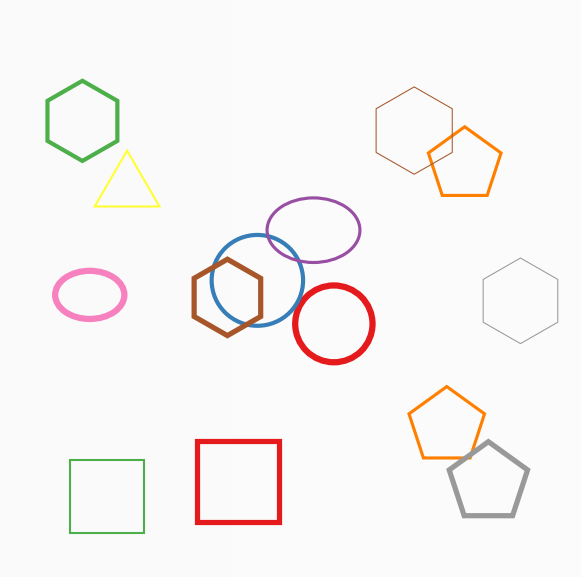[{"shape": "square", "thickness": 2.5, "radius": 0.35, "center": [0.409, 0.166]}, {"shape": "circle", "thickness": 3, "radius": 0.33, "center": [0.574, 0.438]}, {"shape": "circle", "thickness": 2, "radius": 0.39, "center": [0.443, 0.514]}, {"shape": "square", "thickness": 1, "radius": 0.32, "center": [0.183, 0.139]}, {"shape": "hexagon", "thickness": 2, "radius": 0.35, "center": [0.142, 0.79]}, {"shape": "oval", "thickness": 1.5, "radius": 0.4, "center": [0.539, 0.601]}, {"shape": "pentagon", "thickness": 1.5, "radius": 0.34, "center": [0.769, 0.261]}, {"shape": "pentagon", "thickness": 1.5, "radius": 0.33, "center": [0.8, 0.714]}, {"shape": "triangle", "thickness": 1, "radius": 0.32, "center": [0.219, 0.674]}, {"shape": "hexagon", "thickness": 2.5, "radius": 0.33, "center": [0.391, 0.484]}, {"shape": "hexagon", "thickness": 0.5, "radius": 0.38, "center": [0.713, 0.773]}, {"shape": "oval", "thickness": 3, "radius": 0.3, "center": [0.154, 0.488]}, {"shape": "hexagon", "thickness": 0.5, "radius": 0.37, "center": [0.895, 0.478]}, {"shape": "pentagon", "thickness": 2.5, "radius": 0.35, "center": [0.84, 0.163]}]